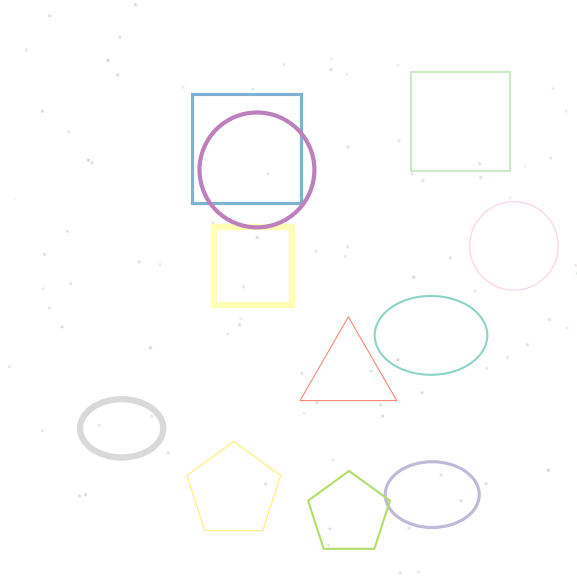[{"shape": "oval", "thickness": 1, "radius": 0.49, "center": [0.746, 0.418]}, {"shape": "square", "thickness": 3, "radius": 0.34, "center": [0.438, 0.538]}, {"shape": "oval", "thickness": 1.5, "radius": 0.41, "center": [0.748, 0.143]}, {"shape": "triangle", "thickness": 0.5, "radius": 0.48, "center": [0.603, 0.354]}, {"shape": "square", "thickness": 1.5, "radius": 0.47, "center": [0.427, 0.741]}, {"shape": "pentagon", "thickness": 1, "radius": 0.37, "center": [0.604, 0.109]}, {"shape": "circle", "thickness": 0.5, "radius": 0.38, "center": [0.89, 0.573]}, {"shape": "oval", "thickness": 3, "radius": 0.36, "center": [0.211, 0.257]}, {"shape": "circle", "thickness": 2, "radius": 0.5, "center": [0.445, 0.705]}, {"shape": "square", "thickness": 1, "radius": 0.43, "center": [0.797, 0.789]}, {"shape": "pentagon", "thickness": 0.5, "radius": 0.43, "center": [0.405, 0.149]}]